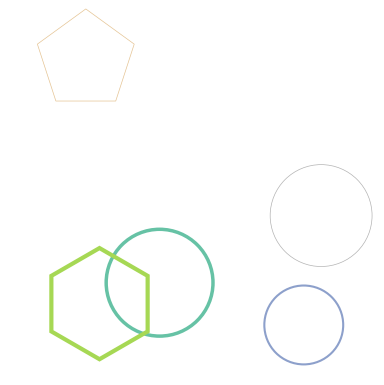[{"shape": "circle", "thickness": 2.5, "radius": 0.69, "center": [0.414, 0.266]}, {"shape": "circle", "thickness": 1.5, "radius": 0.51, "center": [0.789, 0.156]}, {"shape": "hexagon", "thickness": 3, "radius": 0.72, "center": [0.258, 0.211]}, {"shape": "pentagon", "thickness": 0.5, "radius": 0.66, "center": [0.223, 0.845]}, {"shape": "circle", "thickness": 0.5, "radius": 0.66, "center": [0.834, 0.44]}]